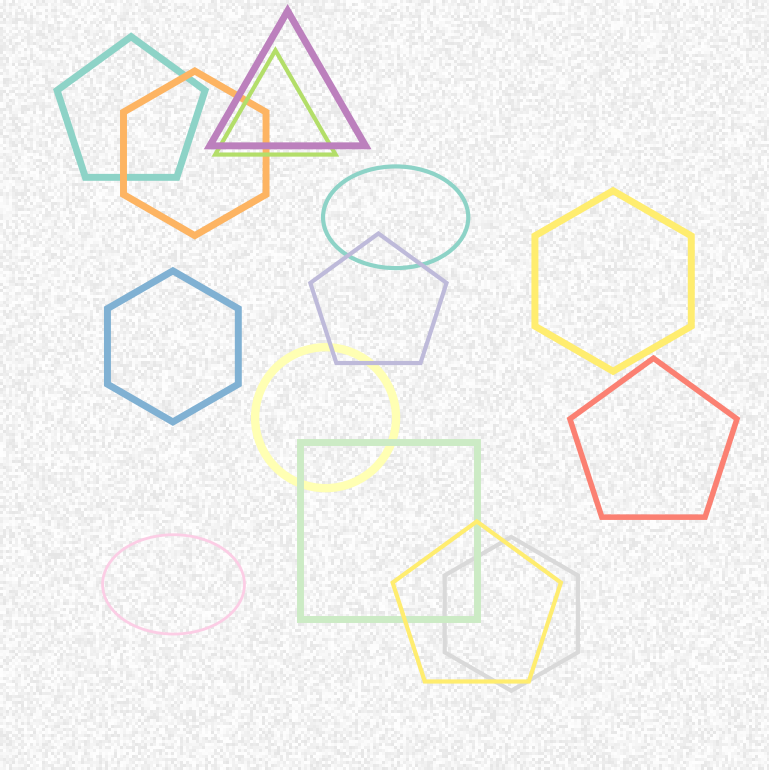[{"shape": "pentagon", "thickness": 2.5, "radius": 0.51, "center": [0.17, 0.851]}, {"shape": "oval", "thickness": 1.5, "radius": 0.47, "center": [0.514, 0.718]}, {"shape": "circle", "thickness": 3, "radius": 0.46, "center": [0.423, 0.458]}, {"shape": "pentagon", "thickness": 1.5, "radius": 0.46, "center": [0.491, 0.604]}, {"shape": "pentagon", "thickness": 2, "radius": 0.57, "center": [0.849, 0.421]}, {"shape": "hexagon", "thickness": 2.5, "radius": 0.49, "center": [0.225, 0.55]}, {"shape": "hexagon", "thickness": 2.5, "radius": 0.53, "center": [0.253, 0.801]}, {"shape": "triangle", "thickness": 1.5, "radius": 0.45, "center": [0.358, 0.844]}, {"shape": "oval", "thickness": 1, "radius": 0.46, "center": [0.225, 0.241]}, {"shape": "hexagon", "thickness": 1.5, "radius": 0.5, "center": [0.664, 0.203]}, {"shape": "triangle", "thickness": 2.5, "radius": 0.58, "center": [0.374, 0.869]}, {"shape": "square", "thickness": 2.5, "radius": 0.57, "center": [0.505, 0.311]}, {"shape": "hexagon", "thickness": 2.5, "radius": 0.59, "center": [0.796, 0.635]}, {"shape": "pentagon", "thickness": 1.5, "radius": 0.57, "center": [0.619, 0.208]}]